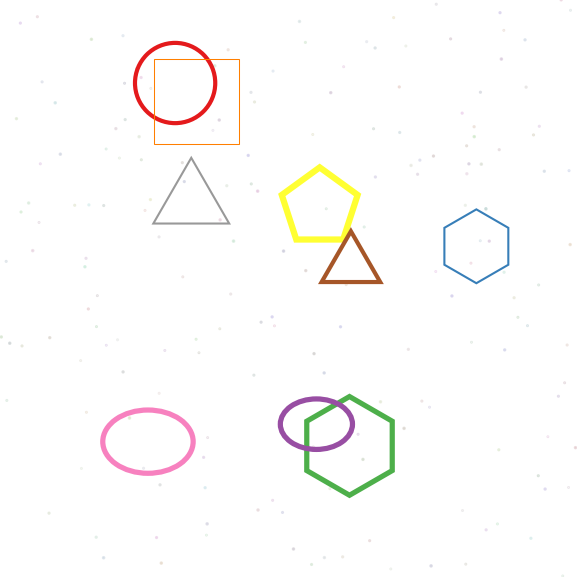[{"shape": "circle", "thickness": 2, "radius": 0.35, "center": [0.303, 0.855]}, {"shape": "hexagon", "thickness": 1, "radius": 0.32, "center": [0.825, 0.573]}, {"shape": "hexagon", "thickness": 2.5, "radius": 0.43, "center": [0.605, 0.227]}, {"shape": "oval", "thickness": 2.5, "radius": 0.31, "center": [0.548, 0.265]}, {"shape": "square", "thickness": 0.5, "radius": 0.37, "center": [0.341, 0.823]}, {"shape": "pentagon", "thickness": 3, "radius": 0.35, "center": [0.554, 0.64]}, {"shape": "triangle", "thickness": 2, "radius": 0.29, "center": [0.608, 0.54]}, {"shape": "oval", "thickness": 2.5, "radius": 0.39, "center": [0.256, 0.234]}, {"shape": "triangle", "thickness": 1, "radius": 0.38, "center": [0.331, 0.65]}]